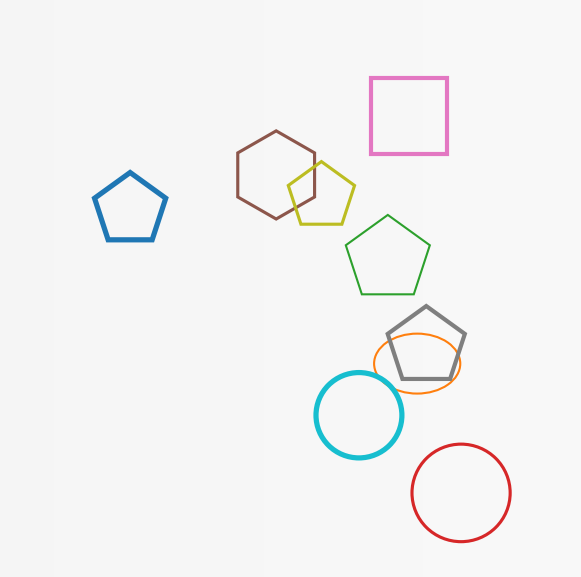[{"shape": "pentagon", "thickness": 2.5, "radius": 0.32, "center": [0.224, 0.636]}, {"shape": "oval", "thickness": 1, "radius": 0.37, "center": [0.718, 0.37]}, {"shape": "pentagon", "thickness": 1, "radius": 0.38, "center": [0.667, 0.551]}, {"shape": "circle", "thickness": 1.5, "radius": 0.42, "center": [0.793, 0.146]}, {"shape": "hexagon", "thickness": 1.5, "radius": 0.38, "center": [0.475, 0.696]}, {"shape": "square", "thickness": 2, "radius": 0.33, "center": [0.704, 0.798]}, {"shape": "pentagon", "thickness": 2, "radius": 0.35, "center": [0.733, 0.399]}, {"shape": "pentagon", "thickness": 1.5, "radius": 0.3, "center": [0.553, 0.659]}, {"shape": "circle", "thickness": 2.5, "radius": 0.37, "center": [0.618, 0.28]}]